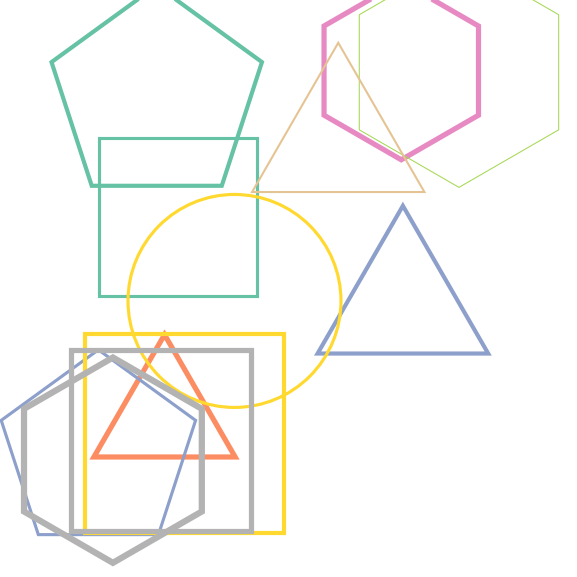[{"shape": "square", "thickness": 1.5, "radius": 0.68, "center": [0.308, 0.624]}, {"shape": "pentagon", "thickness": 2, "radius": 0.96, "center": [0.271, 0.832]}, {"shape": "triangle", "thickness": 2.5, "radius": 0.71, "center": [0.285, 0.278]}, {"shape": "triangle", "thickness": 2, "radius": 0.85, "center": [0.698, 0.472]}, {"shape": "pentagon", "thickness": 1.5, "radius": 0.88, "center": [0.17, 0.217]}, {"shape": "hexagon", "thickness": 2.5, "radius": 0.77, "center": [0.695, 0.877]}, {"shape": "hexagon", "thickness": 0.5, "radius": 1.0, "center": [0.795, 0.874]}, {"shape": "square", "thickness": 2, "radius": 0.86, "center": [0.32, 0.249]}, {"shape": "circle", "thickness": 1.5, "radius": 0.92, "center": [0.406, 0.478]}, {"shape": "triangle", "thickness": 1, "radius": 0.86, "center": [0.586, 0.753]}, {"shape": "square", "thickness": 2.5, "radius": 0.78, "center": [0.279, 0.237]}, {"shape": "hexagon", "thickness": 3, "radius": 0.89, "center": [0.196, 0.202]}]